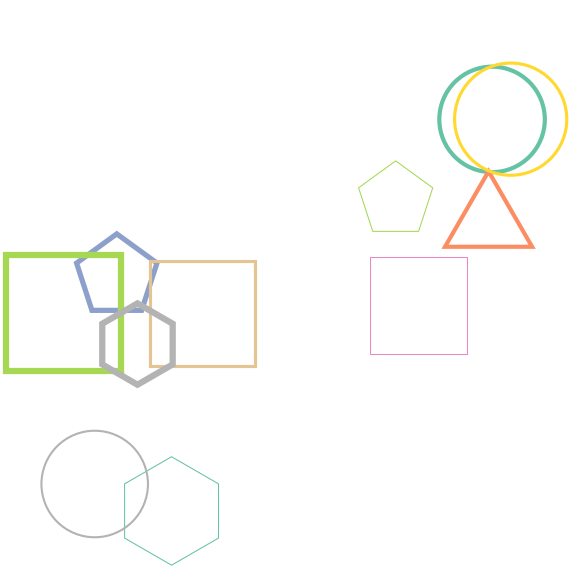[{"shape": "hexagon", "thickness": 0.5, "radius": 0.47, "center": [0.297, 0.114]}, {"shape": "circle", "thickness": 2, "radius": 0.46, "center": [0.852, 0.792]}, {"shape": "triangle", "thickness": 2, "radius": 0.44, "center": [0.846, 0.615]}, {"shape": "pentagon", "thickness": 2.5, "radius": 0.37, "center": [0.202, 0.521]}, {"shape": "square", "thickness": 0.5, "radius": 0.42, "center": [0.725, 0.47]}, {"shape": "square", "thickness": 3, "radius": 0.5, "center": [0.11, 0.457]}, {"shape": "pentagon", "thickness": 0.5, "radius": 0.34, "center": [0.685, 0.653]}, {"shape": "circle", "thickness": 1.5, "radius": 0.49, "center": [0.884, 0.793]}, {"shape": "square", "thickness": 1.5, "radius": 0.45, "center": [0.35, 0.456]}, {"shape": "hexagon", "thickness": 3, "radius": 0.35, "center": [0.238, 0.403]}, {"shape": "circle", "thickness": 1, "radius": 0.46, "center": [0.164, 0.161]}]